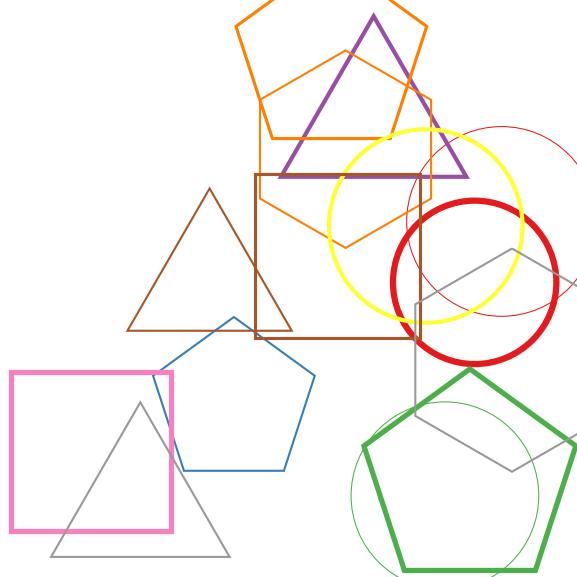[{"shape": "circle", "thickness": 3, "radius": 0.71, "center": [0.822, 0.51]}, {"shape": "circle", "thickness": 0.5, "radius": 0.82, "center": [0.868, 0.616]}, {"shape": "pentagon", "thickness": 1, "radius": 0.74, "center": [0.405, 0.303]}, {"shape": "pentagon", "thickness": 2.5, "radius": 0.96, "center": [0.814, 0.167]}, {"shape": "circle", "thickness": 0.5, "radius": 0.81, "center": [0.77, 0.141]}, {"shape": "triangle", "thickness": 2, "radius": 0.93, "center": [0.647, 0.786]}, {"shape": "pentagon", "thickness": 1.5, "radius": 0.87, "center": [0.574, 0.9]}, {"shape": "hexagon", "thickness": 1, "radius": 0.86, "center": [0.598, 0.741]}, {"shape": "circle", "thickness": 2, "radius": 0.84, "center": [0.737, 0.608]}, {"shape": "triangle", "thickness": 1, "radius": 0.82, "center": [0.363, 0.509]}, {"shape": "square", "thickness": 1.5, "radius": 0.71, "center": [0.584, 0.556]}, {"shape": "square", "thickness": 2.5, "radius": 0.69, "center": [0.158, 0.218]}, {"shape": "triangle", "thickness": 1, "radius": 0.89, "center": [0.243, 0.124]}, {"shape": "hexagon", "thickness": 1, "radius": 0.97, "center": [0.887, 0.376]}]